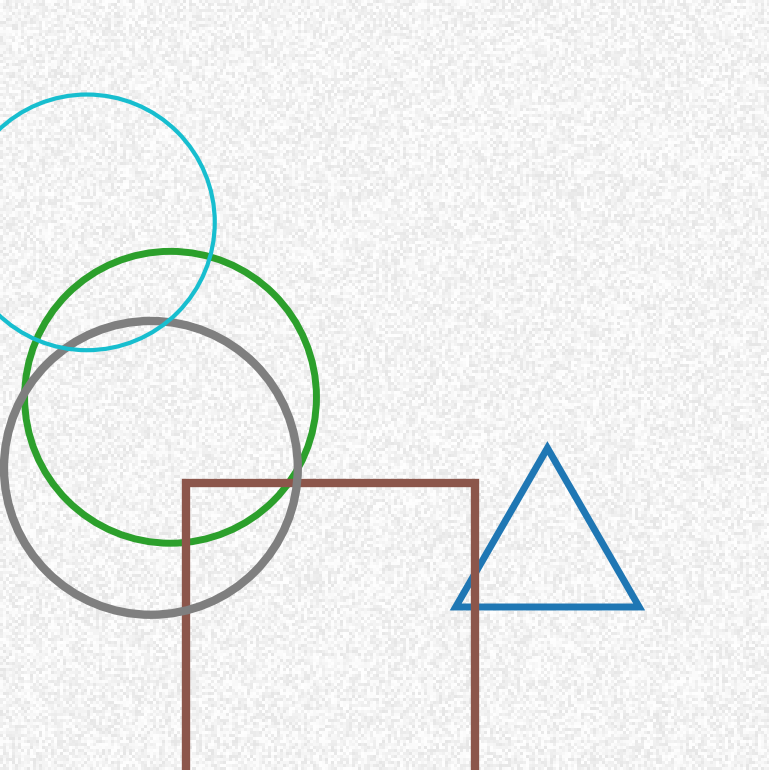[{"shape": "triangle", "thickness": 2.5, "radius": 0.69, "center": [0.711, 0.281]}, {"shape": "circle", "thickness": 2.5, "radius": 0.95, "center": [0.221, 0.484]}, {"shape": "square", "thickness": 3, "radius": 0.94, "center": [0.429, 0.186]}, {"shape": "circle", "thickness": 3, "radius": 0.95, "center": [0.196, 0.392]}, {"shape": "circle", "thickness": 1.5, "radius": 0.83, "center": [0.113, 0.711]}]